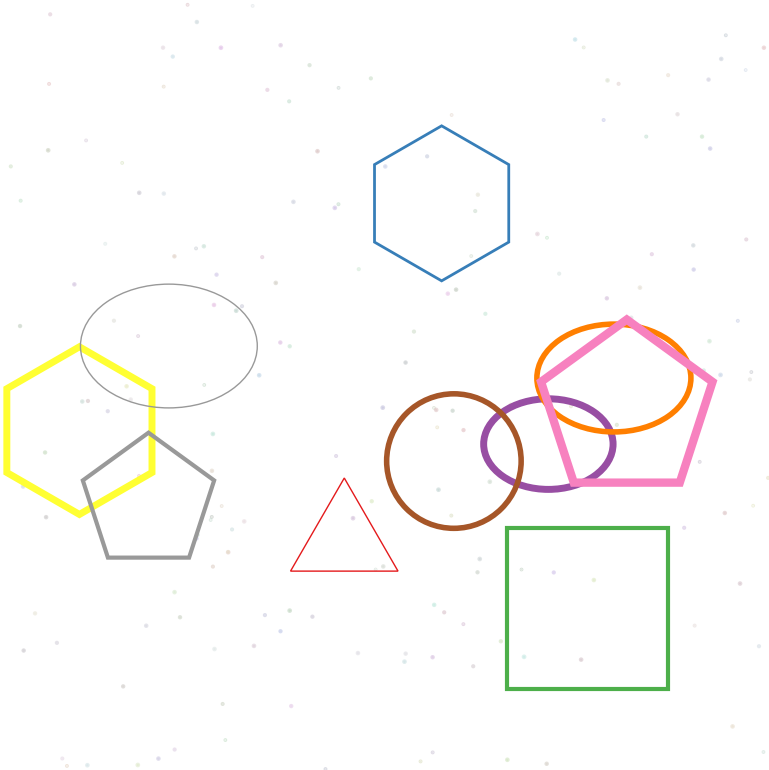[{"shape": "triangle", "thickness": 0.5, "radius": 0.4, "center": [0.447, 0.299]}, {"shape": "hexagon", "thickness": 1, "radius": 0.5, "center": [0.574, 0.736]}, {"shape": "square", "thickness": 1.5, "radius": 0.52, "center": [0.763, 0.21]}, {"shape": "oval", "thickness": 2.5, "radius": 0.42, "center": [0.712, 0.423]}, {"shape": "oval", "thickness": 2, "radius": 0.5, "center": [0.797, 0.509]}, {"shape": "hexagon", "thickness": 2.5, "radius": 0.54, "center": [0.103, 0.441]}, {"shape": "circle", "thickness": 2, "radius": 0.44, "center": [0.589, 0.401]}, {"shape": "pentagon", "thickness": 3, "radius": 0.59, "center": [0.814, 0.468]}, {"shape": "oval", "thickness": 0.5, "radius": 0.57, "center": [0.219, 0.551]}, {"shape": "pentagon", "thickness": 1.5, "radius": 0.45, "center": [0.193, 0.348]}]